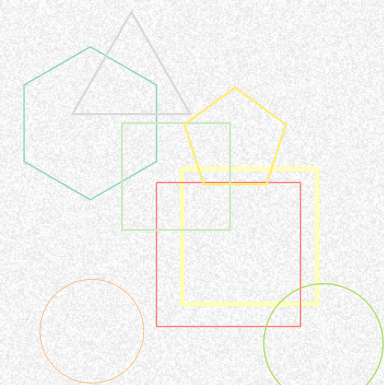[{"shape": "hexagon", "thickness": 1, "radius": 0.99, "center": [0.235, 0.68]}, {"shape": "square", "thickness": 3, "radius": 0.88, "center": [0.647, 0.385]}, {"shape": "square", "thickness": 1, "radius": 0.93, "center": [0.592, 0.341]}, {"shape": "circle", "thickness": 0.5, "radius": 0.67, "center": [0.239, 0.14]}, {"shape": "circle", "thickness": 1, "radius": 0.78, "center": [0.84, 0.108]}, {"shape": "triangle", "thickness": 1.5, "radius": 0.88, "center": [0.341, 0.792]}, {"shape": "square", "thickness": 1.5, "radius": 0.7, "center": [0.457, 0.541]}, {"shape": "pentagon", "thickness": 1.5, "radius": 0.69, "center": [0.611, 0.634]}]